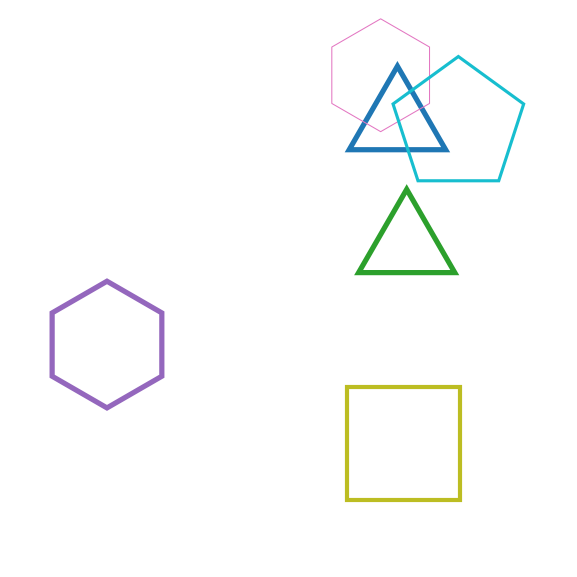[{"shape": "triangle", "thickness": 2.5, "radius": 0.48, "center": [0.688, 0.788]}, {"shape": "triangle", "thickness": 2.5, "radius": 0.48, "center": [0.704, 0.575]}, {"shape": "hexagon", "thickness": 2.5, "radius": 0.55, "center": [0.185, 0.402]}, {"shape": "hexagon", "thickness": 0.5, "radius": 0.49, "center": [0.659, 0.869]}, {"shape": "square", "thickness": 2, "radius": 0.49, "center": [0.699, 0.232]}, {"shape": "pentagon", "thickness": 1.5, "radius": 0.59, "center": [0.794, 0.782]}]